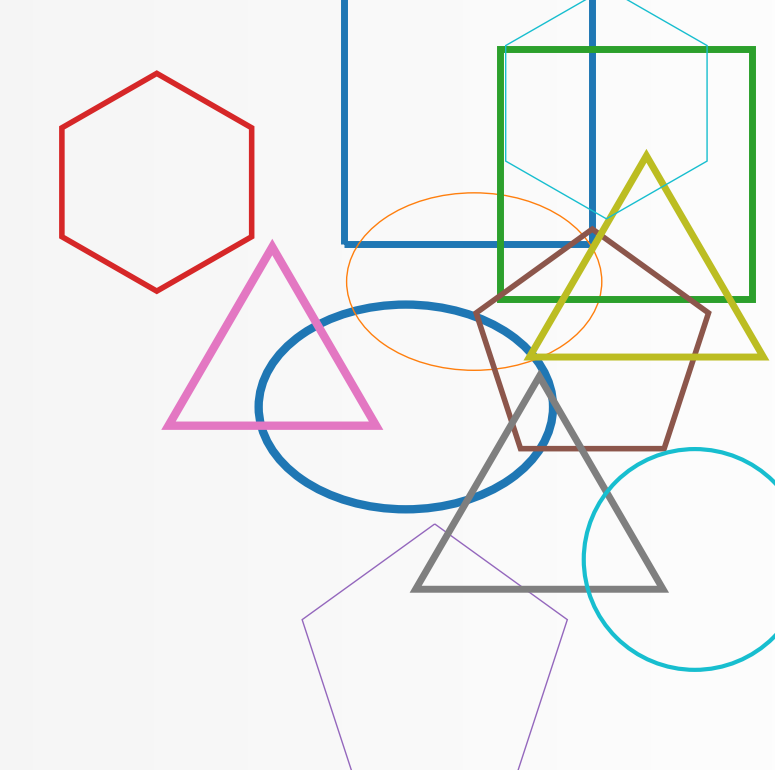[{"shape": "square", "thickness": 2.5, "radius": 0.8, "center": [0.604, 0.844]}, {"shape": "oval", "thickness": 3, "radius": 0.95, "center": [0.524, 0.471]}, {"shape": "oval", "thickness": 0.5, "radius": 0.82, "center": [0.612, 0.634]}, {"shape": "square", "thickness": 2.5, "radius": 0.81, "center": [0.808, 0.774]}, {"shape": "hexagon", "thickness": 2, "radius": 0.71, "center": [0.202, 0.763]}, {"shape": "pentagon", "thickness": 0.5, "radius": 0.9, "center": [0.561, 0.14]}, {"shape": "pentagon", "thickness": 2, "radius": 0.79, "center": [0.764, 0.545]}, {"shape": "triangle", "thickness": 3, "radius": 0.77, "center": [0.351, 0.524]}, {"shape": "triangle", "thickness": 2.5, "radius": 0.92, "center": [0.696, 0.327]}, {"shape": "triangle", "thickness": 2.5, "radius": 0.87, "center": [0.834, 0.623]}, {"shape": "circle", "thickness": 1.5, "radius": 0.72, "center": [0.897, 0.273]}, {"shape": "hexagon", "thickness": 0.5, "radius": 0.75, "center": [0.782, 0.866]}]